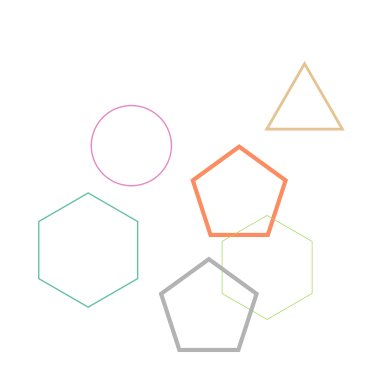[{"shape": "hexagon", "thickness": 1, "radius": 0.74, "center": [0.229, 0.35]}, {"shape": "pentagon", "thickness": 3, "radius": 0.63, "center": [0.621, 0.492]}, {"shape": "circle", "thickness": 1, "radius": 0.52, "center": [0.341, 0.622]}, {"shape": "hexagon", "thickness": 0.5, "radius": 0.68, "center": [0.694, 0.305]}, {"shape": "triangle", "thickness": 2, "radius": 0.57, "center": [0.791, 0.721]}, {"shape": "pentagon", "thickness": 3, "radius": 0.65, "center": [0.542, 0.197]}]